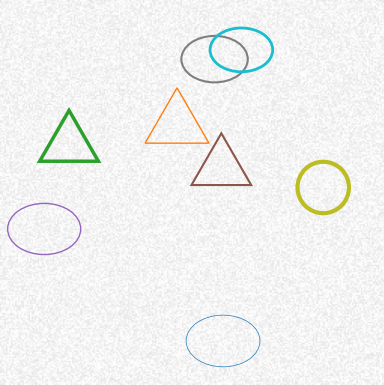[{"shape": "oval", "thickness": 0.5, "radius": 0.48, "center": [0.579, 0.114]}, {"shape": "triangle", "thickness": 1, "radius": 0.48, "center": [0.46, 0.676]}, {"shape": "triangle", "thickness": 2.5, "radius": 0.44, "center": [0.179, 0.625]}, {"shape": "oval", "thickness": 1, "radius": 0.47, "center": [0.115, 0.405]}, {"shape": "triangle", "thickness": 1.5, "radius": 0.45, "center": [0.575, 0.564]}, {"shape": "oval", "thickness": 1.5, "radius": 0.43, "center": [0.557, 0.846]}, {"shape": "circle", "thickness": 3, "radius": 0.33, "center": [0.84, 0.513]}, {"shape": "oval", "thickness": 2, "radius": 0.41, "center": [0.627, 0.87]}]